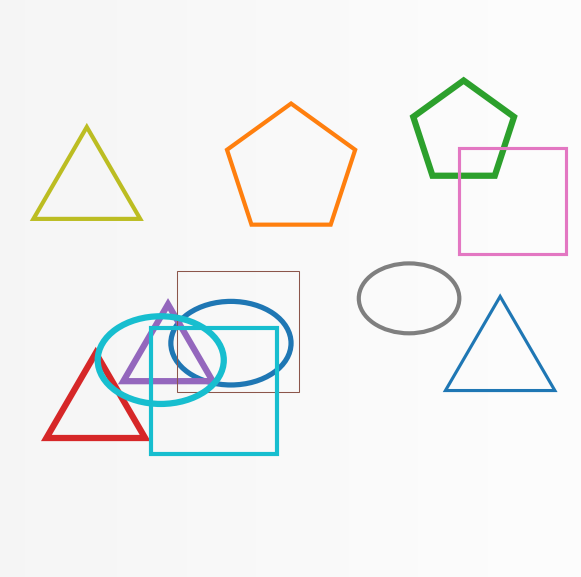[{"shape": "oval", "thickness": 2.5, "radius": 0.52, "center": [0.397, 0.405]}, {"shape": "triangle", "thickness": 1.5, "radius": 0.54, "center": [0.86, 0.377]}, {"shape": "pentagon", "thickness": 2, "radius": 0.58, "center": [0.501, 0.704]}, {"shape": "pentagon", "thickness": 3, "radius": 0.46, "center": [0.798, 0.769]}, {"shape": "triangle", "thickness": 3, "radius": 0.49, "center": [0.165, 0.29]}, {"shape": "triangle", "thickness": 3, "radius": 0.44, "center": [0.289, 0.383]}, {"shape": "square", "thickness": 0.5, "radius": 0.52, "center": [0.41, 0.426]}, {"shape": "square", "thickness": 1.5, "radius": 0.46, "center": [0.882, 0.651]}, {"shape": "oval", "thickness": 2, "radius": 0.43, "center": [0.704, 0.483]}, {"shape": "triangle", "thickness": 2, "radius": 0.53, "center": [0.149, 0.673]}, {"shape": "oval", "thickness": 3, "radius": 0.54, "center": [0.277, 0.376]}, {"shape": "square", "thickness": 2, "radius": 0.54, "center": [0.368, 0.322]}]